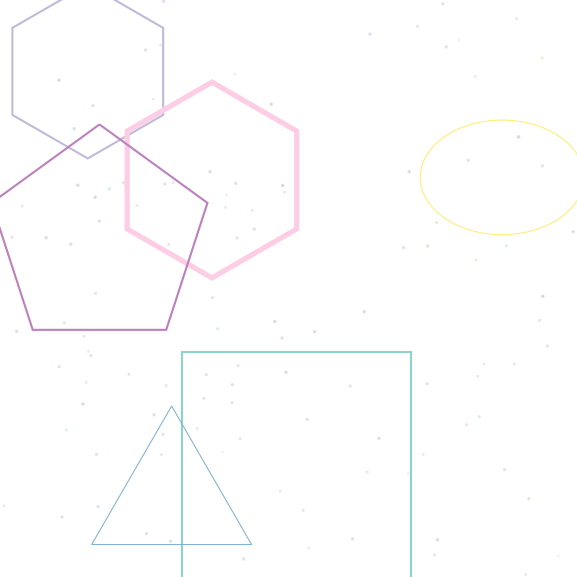[{"shape": "square", "thickness": 1, "radius": 0.99, "center": [0.513, 0.191]}, {"shape": "hexagon", "thickness": 1, "radius": 0.75, "center": [0.152, 0.875]}, {"shape": "triangle", "thickness": 0.5, "radius": 0.8, "center": [0.297, 0.136]}, {"shape": "hexagon", "thickness": 2.5, "radius": 0.85, "center": [0.367, 0.687]}, {"shape": "pentagon", "thickness": 1, "radius": 0.98, "center": [0.172, 0.587]}, {"shape": "oval", "thickness": 0.5, "radius": 0.71, "center": [0.87, 0.692]}]